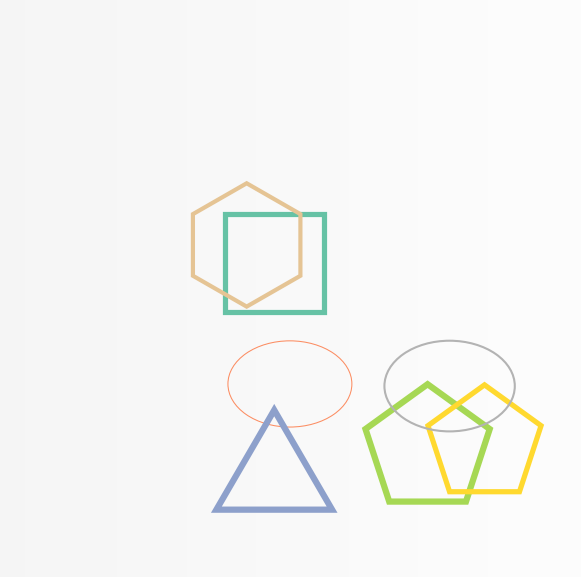[{"shape": "square", "thickness": 2.5, "radius": 0.43, "center": [0.472, 0.543]}, {"shape": "oval", "thickness": 0.5, "radius": 0.53, "center": [0.499, 0.334]}, {"shape": "triangle", "thickness": 3, "radius": 0.57, "center": [0.472, 0.174]}, {"shape": "pentagon", "thickness": 3, "radius": 0.56, "center": [0.736, 0.221]}, {"shape": "pentagon", "thickness": 2.5, "radius": 0.51, "center": [0.834, 0.23]}, {"shape": "hexagon", "thickness": 2, "radius": 0.53, "center": [0.424, 0.575]}, {"shape": "oval", "thickness": 1, "radius": 0.56, "center": [0.774, 0.331]}]